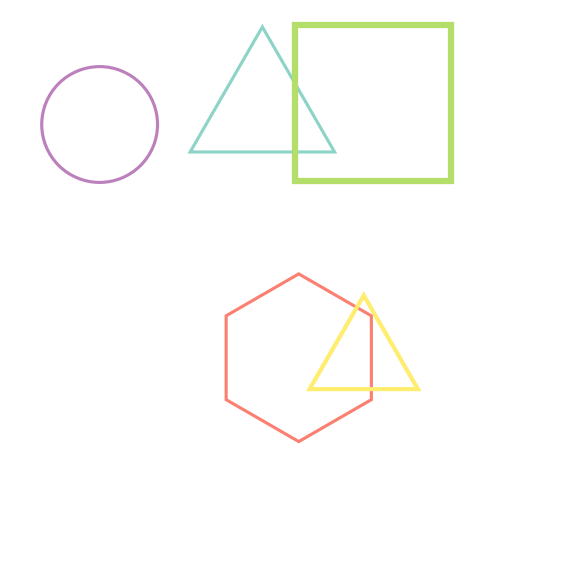[{"shape": "triangle", "thickness": 1.5, "radius": 0.72, "center": [0.454, 0.808]}, {"shape": "hexagon", "thickness": 1.5, "radius": 0.73, "center": [0.517, 0.38]}, {"shape": "square", "thickness": 3, "radius": 0.67, "center": [0.646, 0.82]}, {"shape": "circle", "thickness": 1.5, "radius": 0.5, "center": [0.173, 0.784]}, {"shape": "triangle", "thickness": 2, "radius": 0.54, "center": [0.63, 0.379]}]